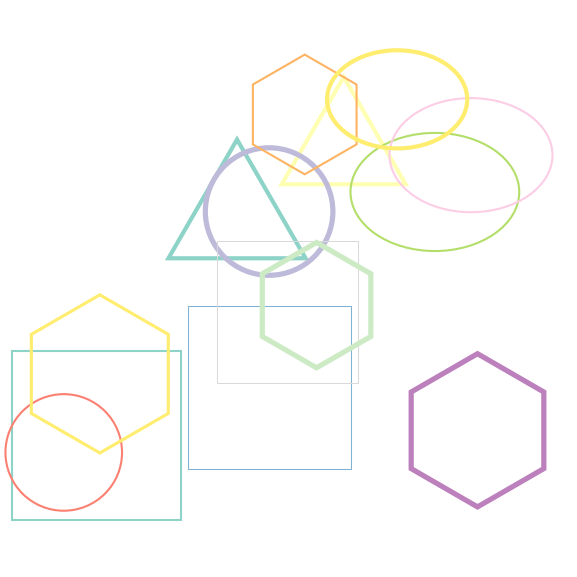[{"shape": "triangle", "thickness": 2, "radius": 0.69, "center": [0.41, 0.62]}, {"shape": "square", "thickness": 1, "radius": 0.73, "center": [0.167, 0.245]}, {"shape": "triangle", "thickness": 2, "radius": 0.62, "center": [0.595, 0.742]}, {"shape": "circle", "thickness": 2.5, "radius": 0.55, "center": [0.466, 0.633]}, {"shape": "circle", "thickness": 1, "radius": 0.5, "center": [0.11, 0.216]}, {"shape": "square", "thickness": 0.5, "radius": 0.71, "center": [0.467, 0.328]}, {"shape": "hexagon", "thickness": 1, "radius": 0.52, "center": [0.528, 0.801]}, {"shape": "oval", "thickness": 1, "radius": 0.73, "center": [0.753, 0.667]}, {"shape": "oval", "thickness": 1, "radius": 0.71, "center": [0.816, 0.73]}, {"shape": "square", "thickness": 0.5, "radius": 0.61, "center": [0.498, 0.459]}, {"shape": "hexagon", "thickness": 2.5, "radius": 0.66, "center": [0.827, 0.254]}, {"shape": "hexagon", "thickness": 2.5, "radius": 0.54, "center": [0.548, 0.471]}, {"shape": "hexagon", "thickness": 1.5, "radius": 0.68, "center": [0.173, 0.352]}, {"shape": "oval", "thickness": 2, "radius": 0.61, "center": [0.688, 0.827]}]